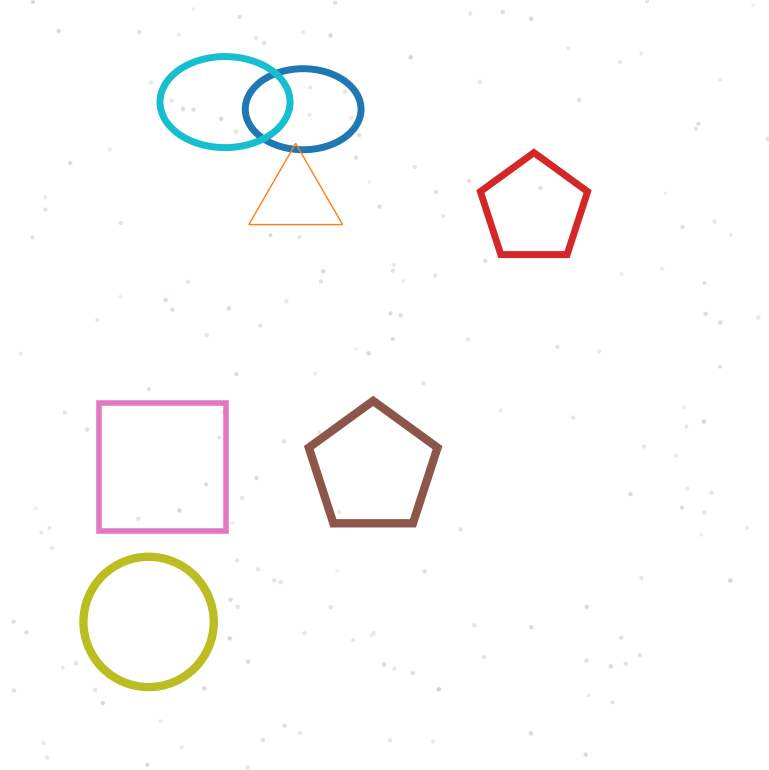[{"shape": "oval", "thickness": 2.5, "radius": 0.38, "center": [0.394, 0.858]}, {"shape": "triangle", "thickness": 0.5, "radius": 0.35, "center": [0.384, 0.743]}, {"shape": "pentagon", "thickness": 2.5, "radius": 0.37, "center": [0.693, 0.729]}, {"shape": "pentagon", "thickness": 3, "radius": 0.44, "center": [0.485, 0.391]}, {"shape": "square", "thickness": 2, "radius": 0.41, "center": [0.211, 0.393]}, {"shape": "circle", "thickness": 3, "radius": 0.42, "center": [0.193, 0.192]}, {"shape": "oval", "thickness": 2.5, "radius": 0.42, "center": [0.292, 0.867]}]